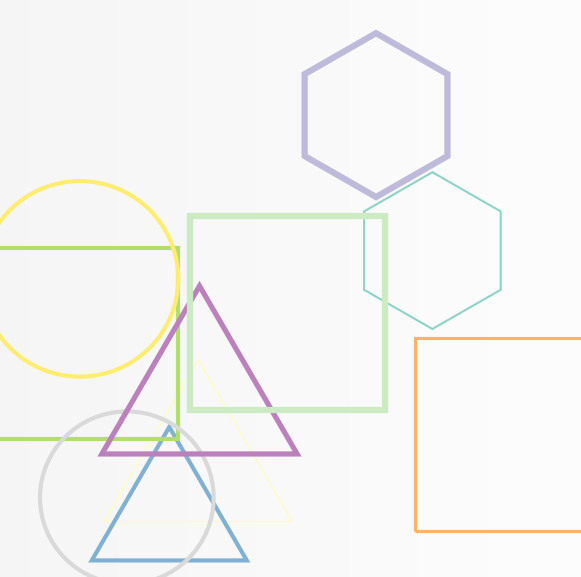[{"shape": "hexagon", "thickness": 1, "radius": 0.68, "center": [0.744, 0.565]}, {"shape": "triangle", "thickness": 0.5, "radius": 0.93, "center": [0.341, 0.19]}, {"shape": "hexagon", "thickness": 3, "radius": 0.71, "center": [0.647, 0.8]}, {"shape": "triangle", "thickness": 2, "radius": 0.77, "center": [0.291, 0.106]}, {"shape": "square", "thickness": 1.5, "radius": 0.84, "center": [0.882, 0.246]}, {"shape": "square", "thickness": 2, "radius": 0.83, "center": [0.141, 0.404]}, {"shape": "circle", "thickness": 2, "radius": 0.75, "center": [0.218, 0.137]}, {"shape": "triangle", "thickness": 2.5, "radius": 0.97, "center": [0.343, 0.31]}, {"shape": "square", "thickness": 3, "radius": 0.84, "center": [0.495, 0.457]}, {"shape": "circle", "thickness": 2, "radius": 0.85, "center": [0.137, 0.516]}]